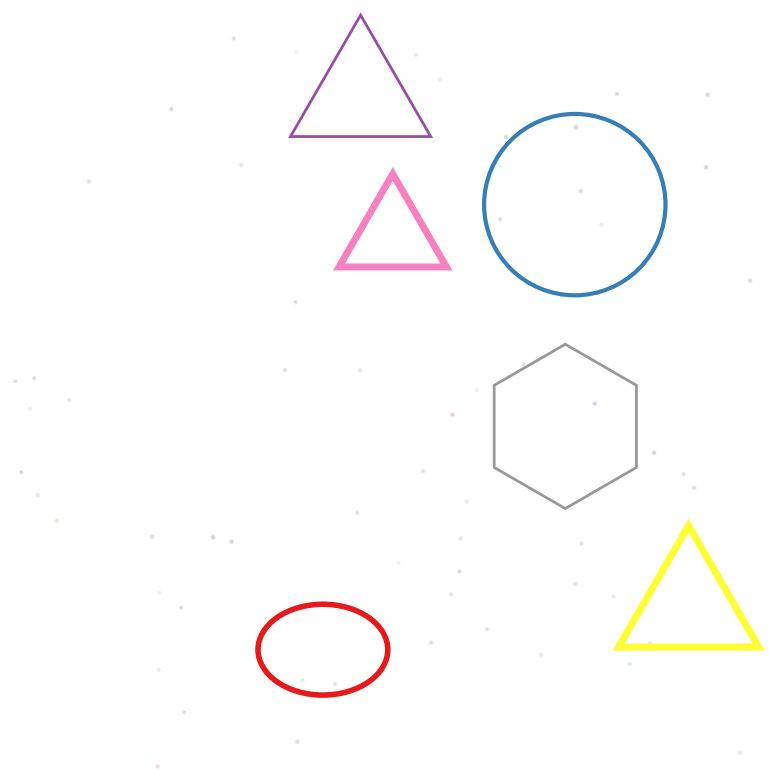[{"shape": "oval", "thickness": 2, "radius": 0.42, "center": [0.419, 0.156]}, {"shape": "circle", "thickness": 1.5, "radius": 0.59, "center": [0.746, 0.734]}, {"shape": "triangle", "thickness": 1, "radius": 0.53, "center": [0.468, 0.875]}, {"shape": "triangle", "thickness": 2.5, "radius": 0.53, "center": [0.894, 0.212]}, {"shape": "triangle", "thickness": 2.5, "radius": 0.4, "center": [0.51, 0.694]}, {"shape": "hexagon", "thickness": 1, "radius": 0.53, "center": [0.734, 0.446]}]